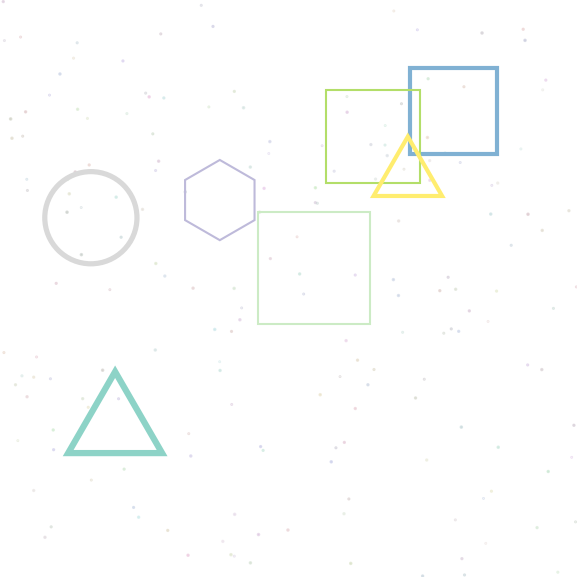[{"shape": "triangle", "thickness": 3, "radius": 0.47, "center": [0.199, 0.262]}, {"shape": "hexagon", "thickness": 1, "radius": 0.35, "center": [0.381, 0.653]}, {"shape": "square", "thickness": 2, "radius": 0.37, "center": [0.785, 0.807]}, {"shape": "square", "thickness": 1, "radius": 0.41, "center": [0.646, 0.763]}, {"shape": "circle", "thickness": 2.5, "radius": 0.4, "center": [0.157, 0.622]}, {"shape": "square", "thickness": 1, "radius": 0.49, "center": [0.544, 0.535]}, {"shape": "triangle", "thickness": 2, "radius": 0.34, "center": [0.706, 0.694]}]